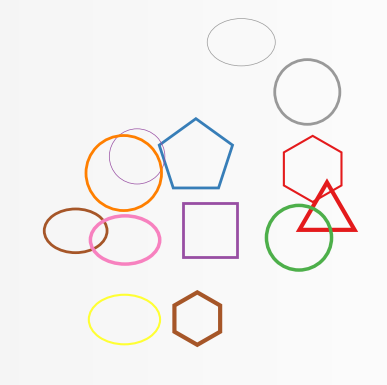[{"shape": "triangle", "thickness": 3, "radius": 0.41, "center": [0.844, 0.444]}, {"shape": "hexagon", "thickness": 1.5, "radius": 0.43, "center": [0.807, 0.561]}, {"shape": "pentagon", "thickness": 2, "radius": 0.5, "center": [0.506, 0.592]}, {"shape": "circle", "thickness": 2.5, "radius": 0.42, "center": [0.772, 0.383]}, {"shape": "circle", "thickness": 0.5, "radius": 0.36, "center": [0.354, 0.594]}, {"shape": "square", "thickness": 2, "radius": 0.35, "center": [0.541, 0.402]}, {"shape": "circle", "thickness": 2, "radius": 0.49, "center": [0.319, 0.551]}, {"shape": "oval", "thickness": 1.5, "radius": 0.46, "center": [0.321, 0.17]}, {"shape": "hexagon", "thickness": 3, "radius": 0.34, "center": [0.509, 0.172]}, {"shape": "oval", "thickness": 2, "radius": 0.41, "center": [0.195, 0.4]}, {"shape": "oval", "thickness": 2.5, "radius": 0.45, "center": [0.323, 0.377]}, {"shape": "circle", "thickness": 2, "radius": 0.42, "center": [0.793, 0.761]}, {"shape": "oval", "thickness": 0.5, "radius": 0.44, "center": [0.623, 0.89]}]